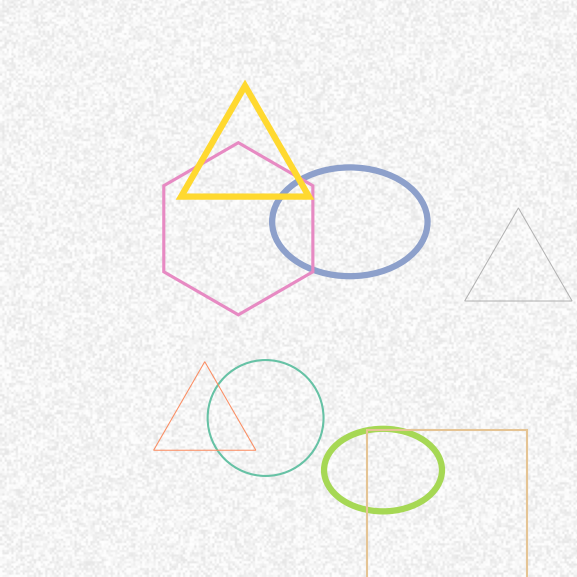[{"shape": "circle", "thickness": 1, "radius": 0.5, "center": [0.46, 0.275]}, {"shape": "triangle", "thickness": 0.5, "radius": 0.51, "center": [0.355, 0.271]}, {"shape": "oval", "thickness": 3, "radius": 0.67, "center": [0.606, 0.615]}, {"shape": "hexagon", "thickness": 1.5, "radius": 0.75, "center": [0.413, 0.603]}, {"shape": "oval", "thickness": 3, "radius": 0.51, "center": [0.663, 0.185]}, {"shape": "triangle", "thickness": 3, "radius": 0.64, "center": [0.424, 0.723]}, {"shape": "square", "thickness": 1, "radius": 0.69, "center": [0.774, 0.117]}, {"shape": "triangle", "thickness": 0.5, "radius": 0.54, "center": [0.898, 0.532]}]